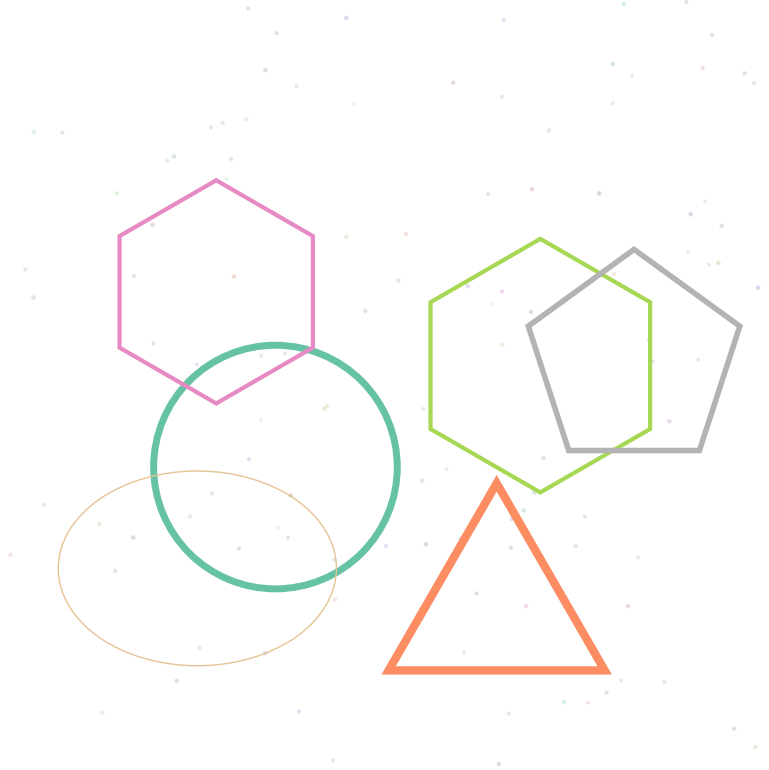[{"shape": "circle", "thickness": 2.5, "radius": 0.79, "center": [0.358, 0.393]}, {"shape": "triangle", "thickness": 3, "radius": 0.81, "center": [0.645, 0.21]}, {"shape": "hexagon", "thickness": 1.5, "radius": 0.72, "center": [0.281, 0.621]}, {"shape": "hexagon", "thickness": 1.5, "radius": 0.82, "center": [0.702, 0.525]}, {"shape": "oval", "thickness": 0.5, "radius": 0.9, "center": [0.256, 0.262]}, {"shape": "pentagon", "thickness": 2, "radius": 0.72, "center": [0.823, 0.532]}]